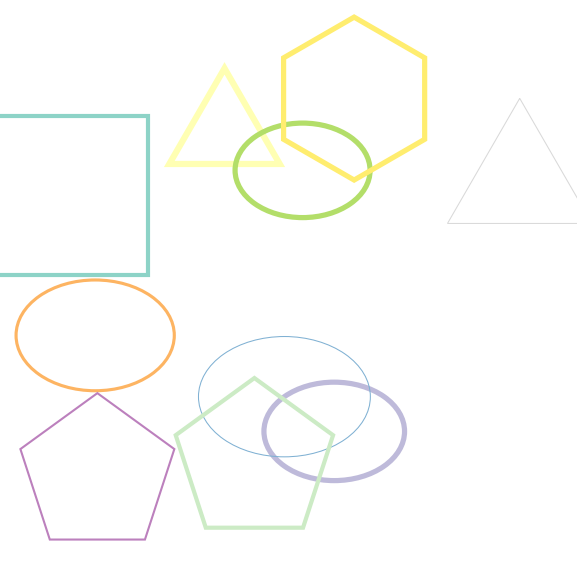[{"shape": "square", "thickness": 2, "radius": 0.69, "center": [0.117, 0.661]}, {"shape": "triangle", "thickness": 3, "radius": 0.55, "center": [0.389, 0.77]}, {"shape": "oval", "thickness": 2.5, "radius": 0.61, "center": [0.579, 0.252]}, {"shape": "oval", "thickness": 0.5, "radius": 0.74, "center": [0.493, 0.312]}, {"shape": "oval", "thickness": 1.5, "radius": 0.69, "center": [0.165, 0.418]}, {"shape": "oval", "thickness": 2.5, "radius": 0.58, "center": [0.524, 0.704]}, {"shape": "triangle", "thickness": 0.5, "radius": 0.72, "center": [0.9, 0.684]}, {"shape": "pentagon", "thickness": 1, "radius": 0.7, "center": [0.169, 0.178]}, {"shape": "pentagon", "thickness": 2, "radius": 0.72, "center": [0.441, 0.201]}, {"shape": "hexagon", "thickness": 2.5, "radius": 0.71, "center": [0.613, 0.828]}]